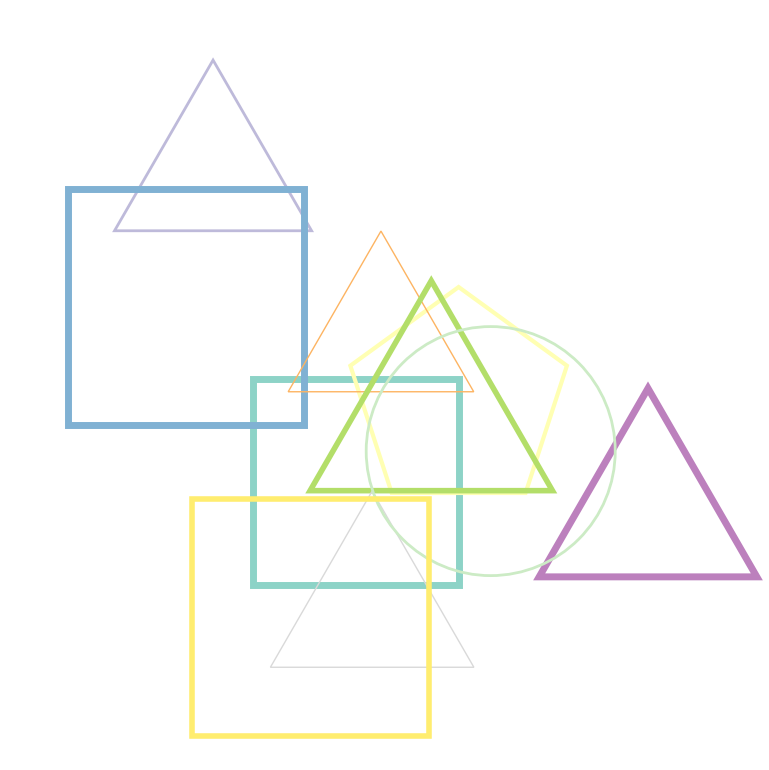[{"shape": "square", "thickness": 2.5, "radius": 0.67, "center": [0.462, 0.374]}, {"shape": "pentagon", "thickness": 1.5, "radius": 0.74, "center": [0.596, 0.479]}, {"shape": "triangle", "thickness": 1, "radius": 0.74, "center": [0.277, 0.774]}, {"shape": "square", "thickness": 2.5, "radius": 0.77, "center": [0.242, 0.602]}, {"shape": "triangle", "thickness": 0.5, "radius": 0.7, "center": [0.495, 0.561]}, {"shape": "triangle", "thickness": 2, "radius": 0.91, "center": [0.56, 0.454]}, {"shape": "triangle", "thickness": 0.5, "radius": 0.76, "center": [0.483, 0.21]}, {"shape": "triangle", "thickness": 2.5, "radius": 0.82, "center": [0.842, 0.332]}, {"shape": "circle", "thickness": 1, "radius": 0.81, "center": [0.637, 0.414]}, {"shape": "square", "thickness": 2, "radius": 0.77, "center": [0.403, 0.198]}]